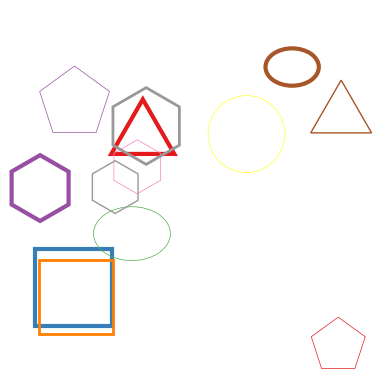[{"shape": "triangle", "thickness": 3, "radius": 0.47, "center": [0.371, 0.647]}, {"shape": "pentagon", "thickness": 0.5, "radius": 0.37, "center": [0.879, 0.103]}, {"shape": "square", "thickness": 3, "radius": 0.5, "center": [0.19, 0.253]}, {"shape": "oval", "thickness": 0.5, "radius": 0.5, "center": [0.343, 0.393]}, {"shape": "pentagon", "thickness": 0.5, "radius": 0.48, "center": [0.194, 0.733]}, {"shape": "hexagon", "thickness": 3, "radius": 0.43, "center": [0.104, 0.512]}, {"shape": "square", "thickness": 2, "radius": 0.48, "center": [0.197, 0.228]}, {"shape": "circle", "thickness": 0.5, "radius": 0.5, "center": [0.64, 0.652]}, {"shape": "oval", "thickness": 3, "radius": 0.35, "center": [0.759, 0.826]}, {"shape": "triangle", "thickness": 1, "radius": 0.46, "center": [0.886, 0.701]}, {"shape": "hexagon", "thickness": 0.5, "radius": 0.35, "center": [0.357, 0.567]}, {"shape": "hexagon", "thickness": 1, "radius": 0.34, "center": [0.299, 0.514]}, {"shape": "hexagon", "thickness": 2, "radius": 0.5, "center": [0.38, 0.673]}]